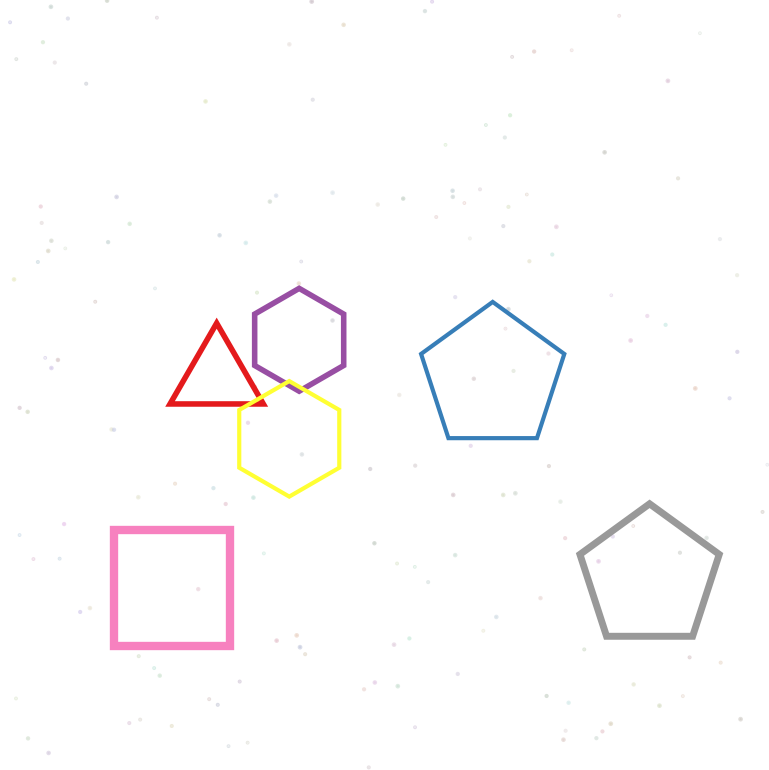[{"shape": "triangle", "thickness": 2, "radius": 0.35, "center": [0.281, 0.51]}, {"shape": "pentagon", "thickness": 1.5, "radius": 0.49, "center": [0.64, 0.51]}, {"shape": "hexagon", "thickness": 2, "radius": 0.33, "center": [0.389, 0.559]}, {"shape": "hexagon", "thickness": 1.5, "radius": 0.38, "center": [0.376, 0.43]}, {"shape": "square", "thickness": 3, "radius": 0.38, "center": [0.224, 0.237]}, {"shape": "pentagon", "thickness": 2.5, "radius": 0.48, "center": [0.844, 0.251]}]